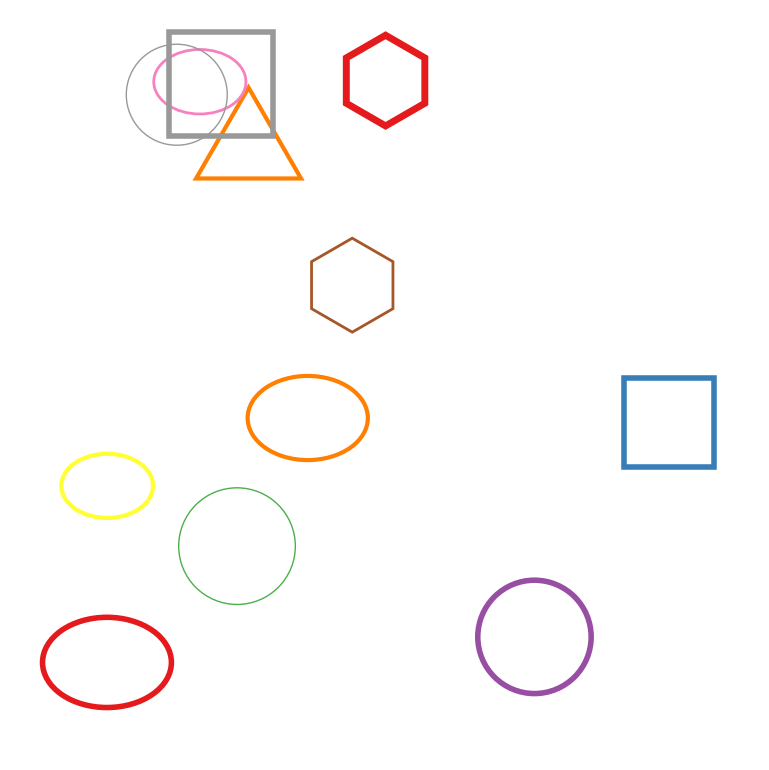[{"shape": "oval", "thickness": 2, "radius": 0.42, "center": [0.139, 0.14]}, {"shape": "hexagon", "thickness": 2.5, "radius": 0.29, "center": [0.501, 0.895]}, {"shape": "square", "thickness": 2, "radius": 0.29, "center": [0.869, 0.452]}, {"shape": "circle", "thickness": 0.5, "radius": 0.38, "center": [0.308, 0.291]}, {"shape": "circle", "thickness": 2, "radius": 0.37, "center": [0.694, 0.173]}, {"shape": "oval", "thickness": 1.5, "radius": 0.39, "center": [0.4, 0.457]}, {"shape": "triangle", "thickness": 1.5, "radius": 0.39, "center": [0.323, 0.808]}, {"shape": "oval", "thickness": 1.5, "radius": 0.3, "center": [0.139, 0.369]}, {"shape": "hexagon", "thickness": 1, "radius": 0.31, "center": [0.457, 0.63]}, {"shape": "oval", "thickness": 1, "radius": 0.3, "center": [0.26, 0.894]}, {"shape": "circle", "thickness": 0.5, "radius": 0.33, "center": [0.23, 0.877]}, {"shape": "square", "thickness": 2, "radius": 0.34, "center": [0.287, 0.891]}]